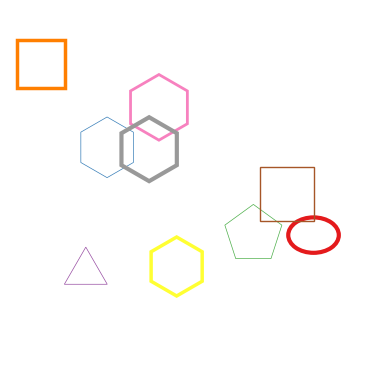[{"shape": "oval", "thickness": 3, "radius": 0.33, "center": [0.814, 0.389]}, {"shape": "hexagon", "thickness": 0.5, "radius": 0.39, "center": [0.278, 0.617]}, {"shape": "pentagon", "thickness": 0.5, "radius": 0.39, "center": [0.658, 0.391]}, {"shape": "triangle", "thickness": 0.5, "radius": 0.32, "center": [0.223, 0.294]}, {"shape": "square", "thickness": 2.5, "radius": 0.31, "center": [0.106, 0.834]}, {"shape": "hexagon", "thickness": 2.5, "radius": 0.38, "center": [0.459, 0.308]}, {"shape": "square", "thickness": 1, "radius": 0.35, "center": [0.746, 0.497]}, {"shape": "hexagon", "thickness": 2, "radius": 0.43, "center": [0.413, 0.721]}, {"shape": "hexagon", "thickness": 3, "radius": 0.42, "center": [0.387, 0.612]}]